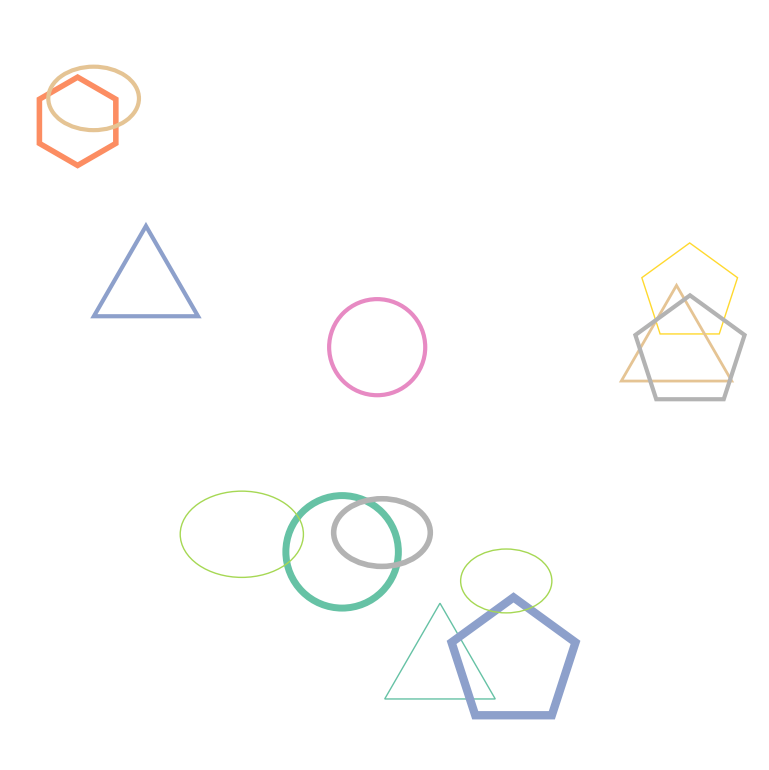[{"shape": "triangle", "thickness": 0.5, "radius": 0.41, "center": [0.571, 0.134]}, {"shape": "circle", "thickness": 2.5, "radius": 0.37, "center": [0.444, 0.283]}, {"shape": "hexagon", "thickness": 2, "radius": 0.29, "center": [0.101, 0.842]}, {"shape": "triangle", "thickness": 1.5, "radius": 0.39, "center": [0.19, 0.628]}, {"shape": "pentagon", "thickness": 3, "radius": 0.42, "center": [0.667, 0.14]}, {"shape": "circle", "thickness": 1.5, "radius": 0.31, "center": [0.49, 0.549]}, {"shape": "oval", "thickness": 0.5, "radius": 0.4, "center": [0.314, 0.306]}, {"shape": "oval", "thickness": 0.5, "radius": 0.3, "center": [0.657, 0.246]}, {"shape": "pentagon", "thickness": 0.5, "radius": 0.33, "center": [0.896, 0.619]}, {"shape": "triangle", "thickness": 1, "radius": 0.41, "center": [0.879, 0.547]}, {"shape": "oval", "thickness": 1.5, "radius": 0.29, "center": [0.122, 0.872]}, {"shape": "pentagon", "thickness": 1.5, "radius": 0.37, "center": [0.896, 0.542]}, {"shape": "oval", "thickness": 2, "radius": 0.31, "center": [0.496, 0.308]}]